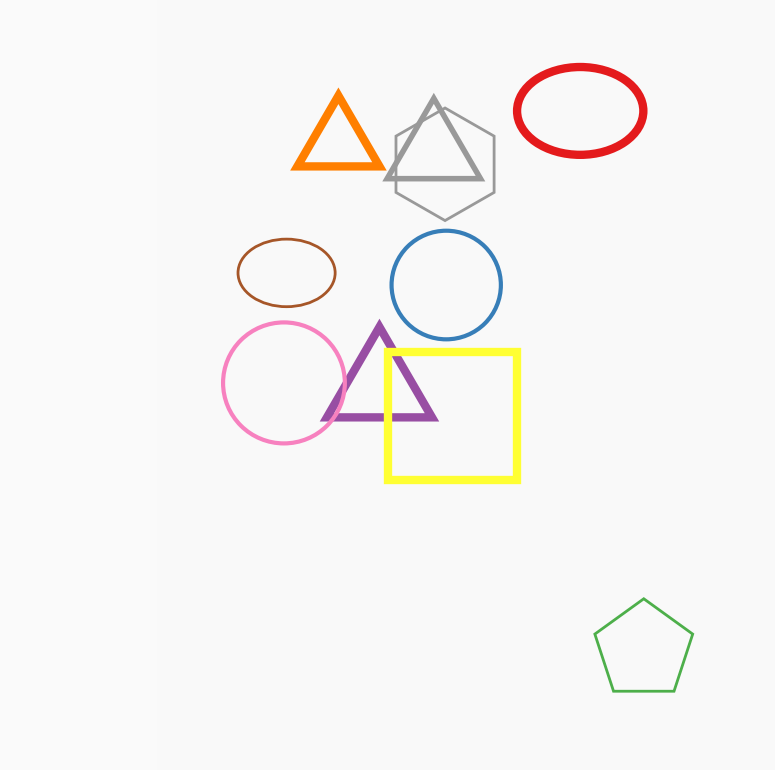[{"shape": "oval", "thickness": 3, "radius": 0.41, "center": [0.749, 0.856]}, {"shape": "circle", "thickness": 1.5, "radius": 0.35, "center": [0.576, 0.63]}, {"shape": "pentagon", "thickness": 1, "radius": 0.33, "center": [0.831, 0.156]}, {"shape": "triangle", "thickness": 3, "radius": 0.39, "center": [0.49, 0.497]}, {"shape": "triangle", "thickness": 3, "radius": 0.31, "center": [0.437, 0.814]}, {"shape": "square", "thickness": 3, "radius": 0.42, "center": [0.584, 0.459]}, {"shape": "oval", "thickness": 1, "radius": 0.31, "center": [0.37, 0.646]}, {"shape": "circle", "thickness": 1.5, "radius": 0.39, "center": [0.366, 0.503]}, {"shape": "triangle", "thickness": 2, "radius": 0.35, "center": [0.56, 0.803]}, {"shape": "hexagon", "thickness": 1, "radius": 0.37, "center": [0.574, 0.787]}]